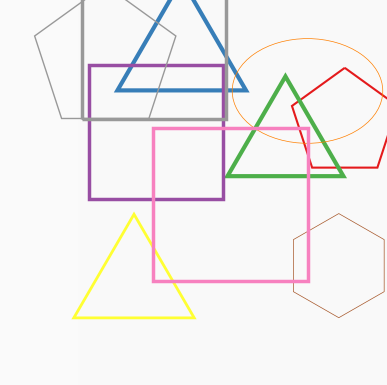[{"shape": "pentagon", "thickness": 1.5, "radius": 0.72, "center": [0.89, 0.681]}, {"shape": "triangle", "thickness": 3, "radius": 0.96, "center": [0.469, 0.861]}, {"shape": "triangle", "thickness": 3, "radius": 0.86, "center": [0.737, 0.629]}, {"shape": "square", "thickness": 2.5, "radius": 0.87, "center": [0.403, 0.658]}, {"shape": "oval", "thickness": 0.5, "radius": 0.97, "center": [0.794, 0.764]}, {"shape": "triangle", "thickness": 2, "radius": 0.9, "center": [0.346, 0.264]}, {"shape": "hexagon", "thickness": 0.5, "radius": 0.68, "center": [0.874, 0.31]}, {"shape": "square", "thickness": 2.5, "radius": 1.0, "center": [0.595, 0.469]}, {"shape": "square", "thickness": 2.5, "radius": 0.93, "center": [0.397, 0.876]}, {"shape": "pentagon", "thickness": 1, "radius": 0.96, "center": [0.272, 0.847]}]